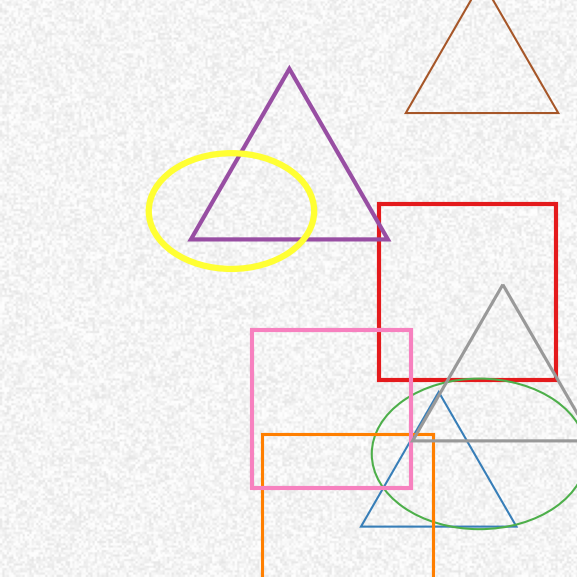[{"shape": "square", "thickness": 2, "radius": 0.76, "center": [0.81, 0.494]}, {"shape": "triangle", "thickness": 1, "radius": 0.78, "center": [0.76, 0.165]}, {"shape": "oval", "thickness": 1, "radius": 0.93, "center": [0.83, 0.213]}, {"shape": "triangle", "thickness": 2, "radius": 0.98, "center": [0.501, 0.683]}, {"shape": "square", "thickness": 1.5, "radius": 0.74, "center": [0.602, 0.1]}, {"shape": "oval", "thickness": 3, "radius": 0.72, "center": [0.401, 0.634]}, {"shape": "triangle", "thickness": 1, "radius": 0.76, "center": [0.835, 0.88]}, {"shape": "square", "thickness": 2, "radius": 0.69, "center": [0.574, 0.291]}, {"shape": "triangle", "thickness": 1.5, "radius": 0.9, "center": [0.871, 0.326]}]